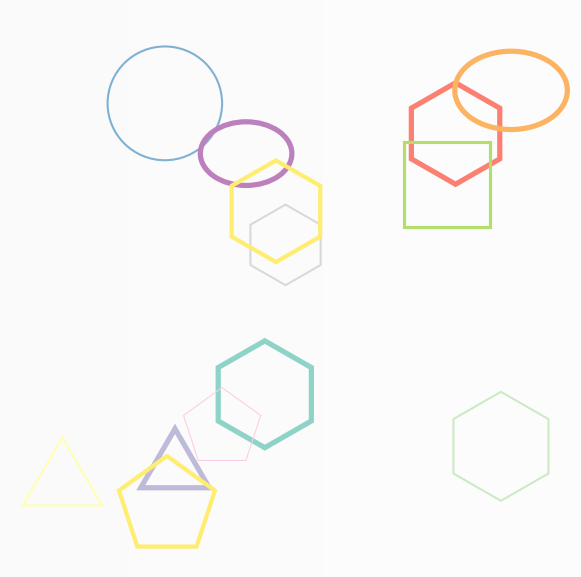[{"shape": "hexagon", "thickness": 2.5, "radius": 0.46, "center": [0.456, 0.316]}, {"shape": "triangle", "thickness": 1, "radius": 0.39, "center": [0.107, 0.163]}, {"shape": "triangle", "thickness": 2.5, "radius": 0.34, "center": [0.301, 0.189]}, {"shape": "hexagon", "thickness": 2.5, "radius": 0.44, "center": [0.784, 0.768]}, {"shape": "circle", "thickness": 1, "radius": 0.49, "center": [0.284, 0.82]}, {"shape": "oval", "thickness": 2.5, "radius": 0.48, "center": [0.879, 0.843]}, {"shape": "square", "thickness": 1.5, "radius": 0.37, "center": [0.769, 0.68]}, {"shape": "pentagon", "thickness": 0.5, "radius": 0.35, "center": [0.382, 0.258]}, {"shape": "hexagon", "thickness": 1, "radius": 0.35, "center": [0.491, 0.575]}, {"shape": "oval", "thickness": 2.5, "radius": 0.39, "center": [0.423, 0.733]}, {"shape": "hexagon", "thickness": 1, "radius": 0.47, "center": [0.862, 0.226]}, {"shape": "hexagon", "thickness": 2, "radius": 0.44, "center": [0.475, 0.633]}, {"shape": "pentagon", "thickness": 2, "radius": 0.43, "center": [0.287, 0.123]}]